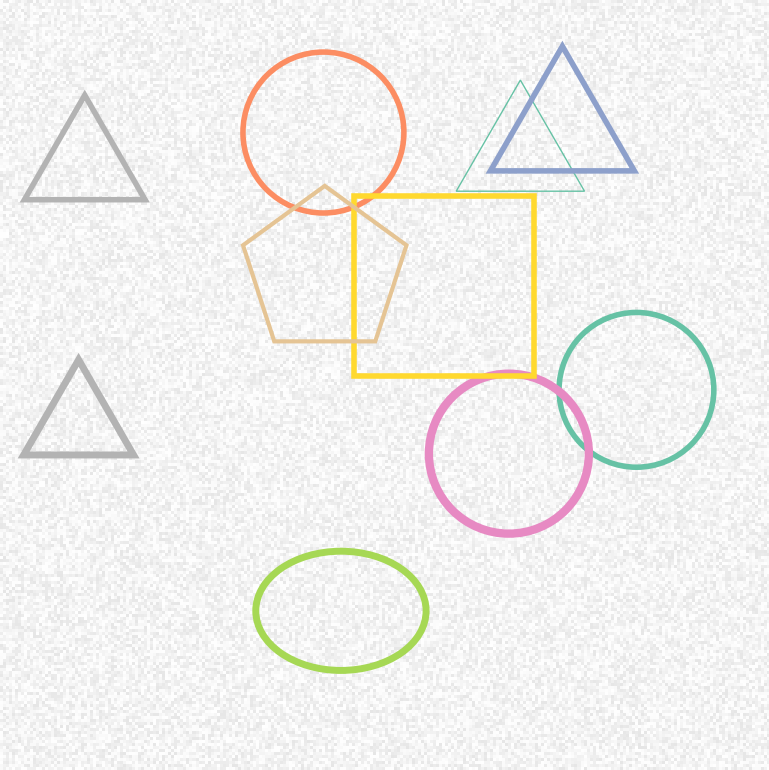[{"shape": "triangle", "thickness": 0.5, "radius": 0.48, "center": [0.676, 0.8]}, {"shape": "circle", "thickness": 2, "radius": 0.5, "center": [0.827, 0.494]}, {"shape": "circle", "thickness": 2, "radius": 0.52, "center": [0.42, 0.828]}, {"shape": "triangle", "thickness": 2, "radius": 0.54, "center": [0.73, 0.832]}, {"shape": "circle", "thickness": 3, "radius": 0.52, "center": [0.661, 0.411]}, {"shape": "oval", "thickness": 2.5, "radius": 0.55, "center": [0.443, 0.207]}, {"shape": "square", "thickness": 2, "radius": 0.58, "center": [0.576, 0.629]}, {"shape": "pentagon", "thickness": 1.5, "radius": 0.56, "center": [0.422, 0.647]}, {"shape": "triangle", "thickness": 2.5, "radius": 0.41, "center": [0.102, 0.45]}, {"shape": "triangle", "thickness": 2, "radius": 0.45, "center": [0.11, 0.786]}]